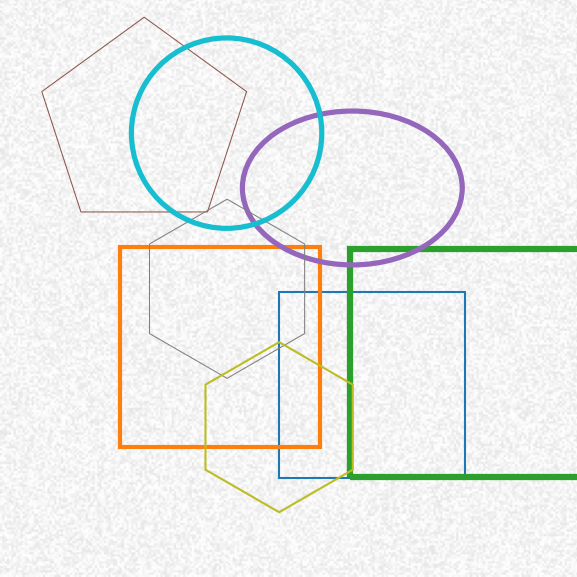[{"shape": "square", "thickness": 1, "radius": 0.81, "center": [0.644, 0.333]}, {"shape": "square", "thickness": 2, "radius": 0.87, "center": [0.381, 0.399]}, {"shape": "square", "thickness": 3, "radius": 0.99, "center": [0.804, 0.371]}, {"shape": "oval", "thickness": 2.5, "radius": 0.95, "center": [0.61, 0.674]}, {"shape": "pentagon", "thickness": 0.5, "radius": 0.93, "center": [0.25, 0.783]}, {"shape": "hexagon", "thickness": 0.5, "radius": 0.78, "center": [0.393, 0.499]}, {"shape": "hexagon", "thickness": 1, "radius": 0.74, "center": [0.483, 0.259]}, {"shape": "circle", "thickness": 2.5, "radius": 0.82, "center": [0.392, 0.769]}]